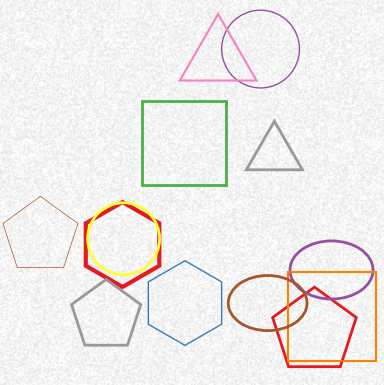[{"shape": "hexagon", "thickness": 3, "radius": 0.55, "center": [0.318, 0.365]}, {"shape": "pentagon", "thickness": 2, "radius": 0.57, "center": [0.817, 0.14]}, {"shape": "hexagon", "thickness": 1, "radius": 0.55, "center": [0.48, 0.213]}, {"shape": "square", "thickness": 2, "radius": 0.55, "center": [0.477, 0.629]}, {"shape": "oval", "thickness": 2, "radius": 0.54, "center": [0.861, 0.299]}, {"shape": "circle", "thickness": 1, "radius": 0.5, "center": [0.677, 0.873]}, {"shape": "square", "thickness": 1.5, "radius": 0.57, "center": [0.862, 0.178]}, {"shape": "circle", "thickness": 2, "radius": 0.47, "center": [0.321, 0.38]}, {"shape": "oval", "thickness": 2, "radius": 0.51, "center": [0.695, 0.213]}, {"shape": "pentagon", "thickness": 0.5, "radius": 0.51, "center": [0.105, 0.388]}, {"shape": "triangle", "thickness": 1.5, "radius": 0.58, "center": [0.567, 0.848]}, {"shape": "triangle", "thickness": 2, "radius": 0.42, "center": [0.713, 0.601]}, {"shape": "pentagon", "thickness": 2, "radius": 0.47, "center": [0.276, 0.18]}]